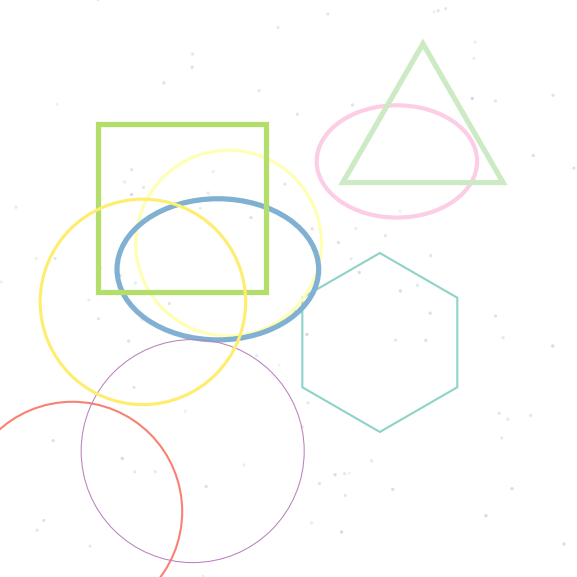[{"shape": "hexagon", "thickness": 1, "radius": 0.77, "center": [0.658, 0.406]}, {"shape": "circle", "thickness": 1.5, "radius": 0.8, "center": [0.396, 0.578]}, {"shape": "circle", "thickness": 1, "radius": 0.95, "center": [0.125, 0.113]}, {"shape": "oval", "thickness": 2.5, "radius": 0.87, "center": [0.377, 0.533]}, {"shape": "square", "thickness": 2.5, "radius": 0.73, "center": [0.315, 0.639]}, {"shape": "oval", "thickness": 2, "radius": 0.69, "center": [0.687, 0.72]}, {"shape": "circle", "thickness": 0.5, "radius": 0.97, "center": [0.334, 0.218]}, {"shape": "triangle", "thickness": 2.5, "radius": 0.8, "center": [0.732, 0.763]}, {"shape": "circle", "thickness": 1.5, "radius": 0.89, "center": [0.247, 0.476]}]